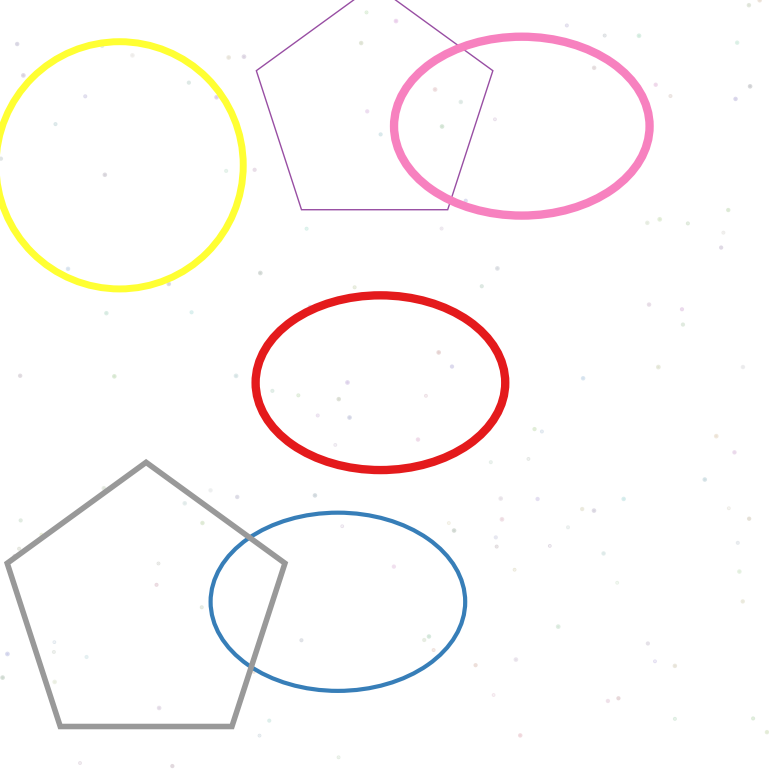[{"shape": "oval", "thickness": 3, "radius": 0.81, "center": [0.494, 0.503]}, {"shape": "oval", "thickness": 1.5, "radius": 0.83, "center": [0.439, 0.218]}, {"shape": "pentagon", "thickness": 0.5, "radius": 0.81, "center": [0.486, 0.858]}, {"shape": "circle", "thickness": 2.5, "radius": 0.8, "center": [0.155, 0.785]}, {"shape": "oval", "thickness": 3, "radius": 0.83, "center": [0.678, 0.836]}, {"shape": "pentagon", "thickness": 2, "radius": 0.95, "center": [0.19, 0.21]}]